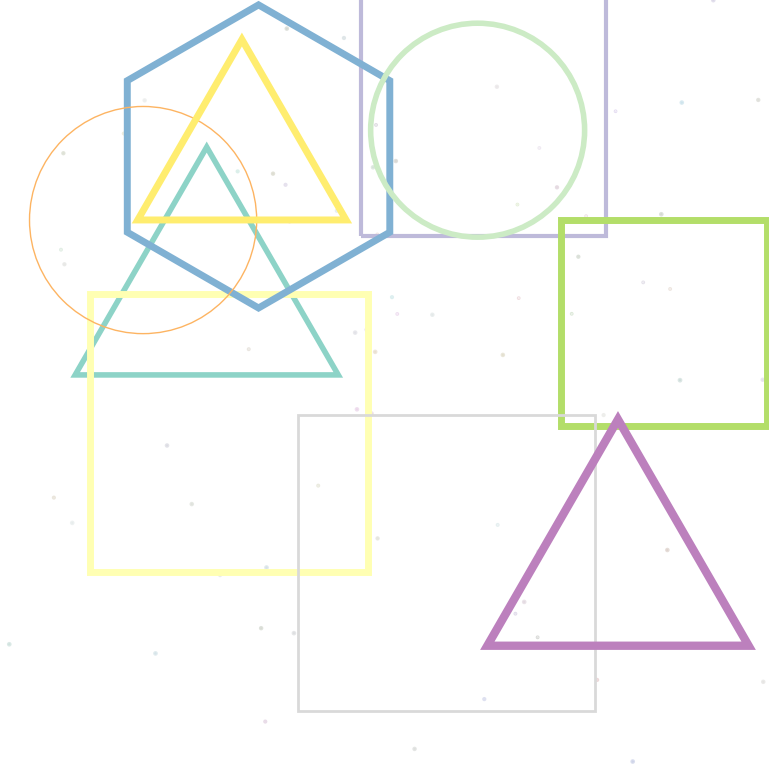[{"shape": "triangle", "thickness": 2, "radius": 0.99, "center": [0.268, 0.612]}, {"shape": "square", "thickness": 2.5, "radius": 0.9, "center": [0.298, 0.438]}, {"shape": "square", "thickness": 1.5, "radius": 0.8, "center": [0.629, 0.853]}, {"shape": "hexagon", "thickness": 2.5, "radius": 0.98, "center": [0.336, 0.797]}, {"shape": "circle", "thickness": 0.5, "radius": 0.74, "center": [0.186, 0.714]}, {"shape": "square", "thickness": 2.5, "radius": 0.67, "center": [0.863, 0.58]}, {"shape": "square", "thickness": 1, "radius": 0.96, "center": [0.58, 0.269]}, {"shape": "triangle", "thickness": 3, "radius": 0.98, "center": [0.803, 0.259]}, {"shape": "circle", "thickness": 2, "radius": 0.69, "center": [0.62, 0.831]}, {"shape": "triangle", "thickness": 2.5, "radius": 0.78, "center": [0.314, 0.792]}]